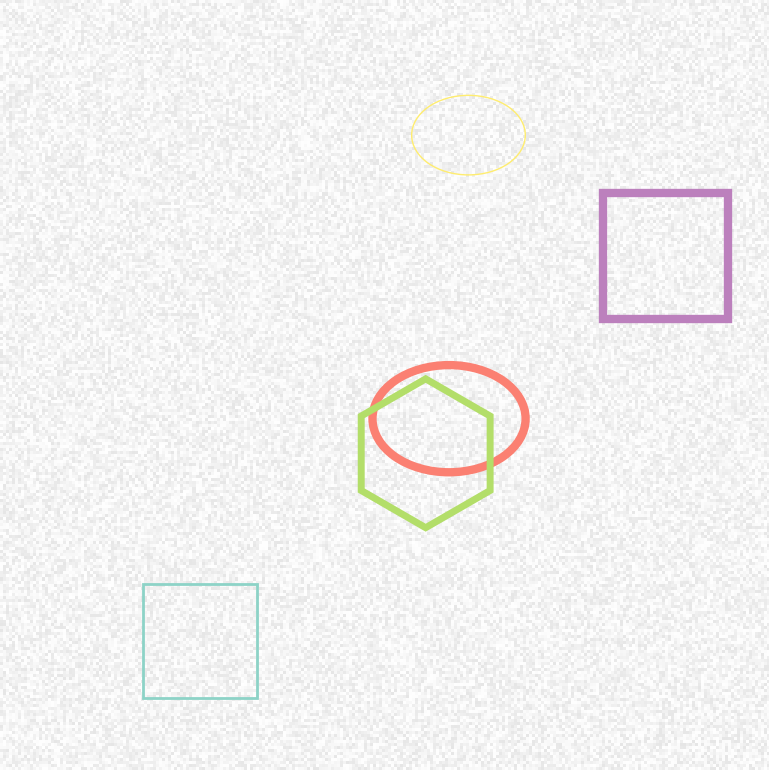[{"shape": "square", "thickness": 1, "radius": 0.37, "center": [0.26, 0.167]}, {"shape": "oval", "thickness": 3, "radius": 0.5, "center": [0.583, 0.456]}, {"shape": "hexagon", "thickness": 2.5, "radius": 0.48, "center": [0.553, 0.411]}, {"shape": "square", "thickness": 3, "radius": 0.41, "center": [0.865, 0.667]}, {"shape": "oval", "thickness": 0.5, "radius": 0.37, "center": [0.608, 0.825]}]